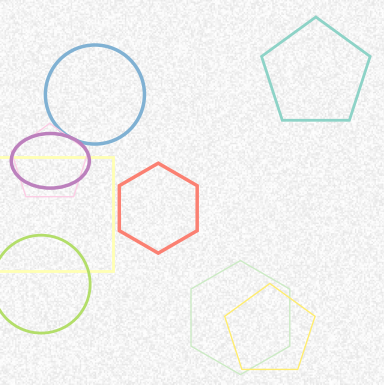[{"shape": "pentagon", "thickness": 2, "radius": 0.74, "center": [0.82, 0.808]}, {"shape": "square", "thickness": 2, "radius": 0.74, "center": [0.144, 0.444]}, {"shape": "hexagon", "thickness": 2.5, "radius": 0.58, "center": [0.411, 0.459]}, {"shape": "circle", "thickness": 2.5, "radius": 0.64, "center": [0.247, 0.754]}, {"shape": "circle", "thickness": 2, "radius": 0.64, "center": [0.107, 0.262]}, {"shape": "pentagon", "thickness": 1, "radius": 0.53, "center": [0.129, 0.574]}, {"shape": "oval", "thickness": 2.5, "radius": 0.51, "center": [0.131, 0.582]}, {"shape": "hexagon", "thickness": 1, "radius": 0.74, "center": [0.624, 0.175]}, {"shape": "pentagon", "thickness": 1, "radius": 0.62, "center": [0.701, 0.14]}]